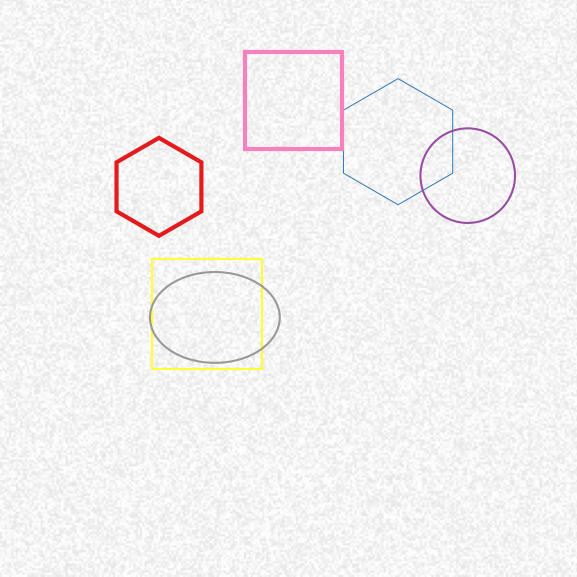[{"shape": "hexagon", "thickness": 2, "radius": 0.42, "center": [0.275, 0.676]}, {"shape": "hexagon", "thickness": 0.5, "radius": 0.55, "center": [0.689, 0.754]}, {"shape": "circle", "thickness": 1, "radius": 0.41, "center": [0.81, 0.695]}, {"shape": "square", "thickness": 1, "radius": 0.48, "center": [0.358, 0.455]}, {"shape": "square", "thickness": 2, "radius": 0.42, "center": [0.508, 0.825]}, {"shape": "oval", "thickness": 1, "radius": 0.56, "center": [0.372, 0.449]}]